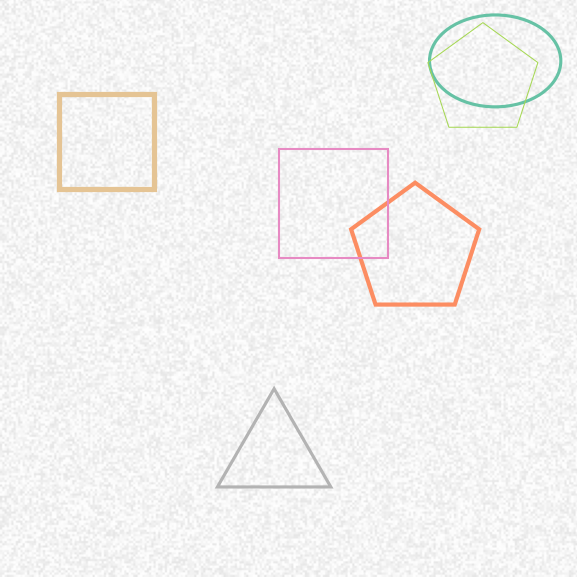[{"shape": "oval", "thickness": 1.5, "radius": 0.57, "center": [0.857, 0.894]}, {"shape": "pentagon", "thickness": 2, "radius": 0.58, "center": [0.719, 0.566]}, {"shape": "square", "thickness": 1, "radius": 0.47, "center": [0.578, 0.647]}, {"shape": "pentagon", "thickness": 0.5, "radius": 0.5, "center": [0.836, 0.86]}, {"shape": "square", "thickness": 2.5, "radius": 0.41, "center": [0.184, 0.754]}, {"shape": "triangle", "thickness": 1.5, "radius": 0.57, "center": [0.475, 0.213]}]